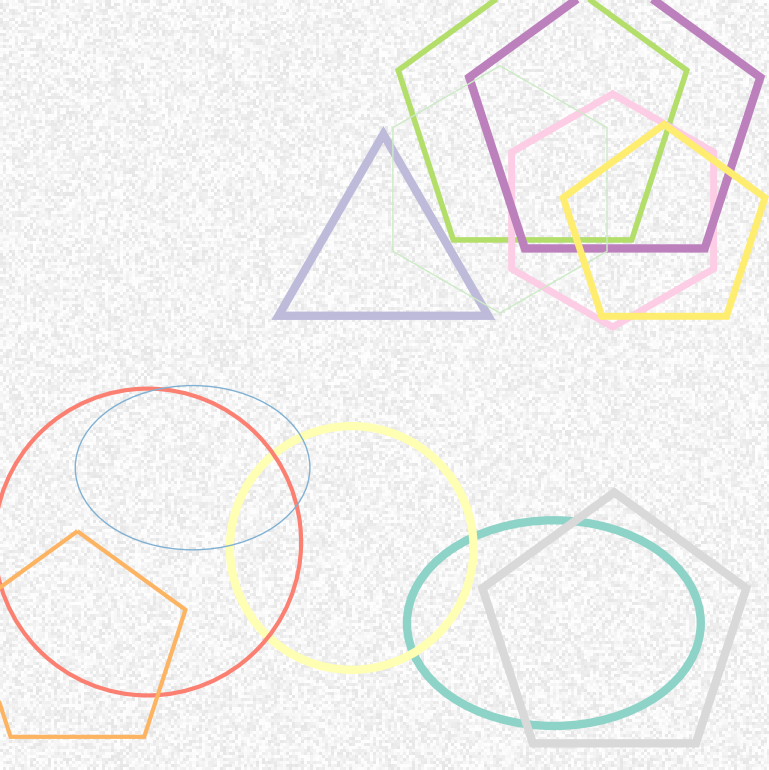[{"shape": "oval", "thickness": 3, "radius": 0.95, "center": [0.719, 0.191]}, {"shape": "circle", "thickness": 3, "radius": 0.79, "center": [0.457, 0.288]}, {"shape": "triangle", "thickness": 3, "radius": 0.79, "center": [0.498, 0.669]}, {"shape": "circle", "thickness": 1.5, "radius": 1.0, "center": [0.192, 0.296]}, {"shape": "oval", "thickness": 0.5, "radius": 0.76, "center": [0.25, 0.393]}, {"shape": "pentagon", "thickness": 1.5, "radius": 0.74, "center": [0.101, 0.162]}, {"shape": "pentagon", "thickness": 2, "radius": 0.99, "center": [0.705, 0.848]}, {"shape": "hexagon", "thickness": 2.5, "radius": 0.76, "center": [0.796, 0.727]}, {"shape": "pentagon", "thickness": 3, "radius": 0.9, "center": [0.798, 0.18]}, {"shape": "pentagon", "thickness": 3, "radius": 0.99, "center": [0.798, 0.838]}, {"shape": "hexagon", "thickness": 0.5, "radius": 0.8, "center": [0.649, 0.754]}, {"shape": "pentagon", "thickness": 2.5, "radius": 0.69, "center": [0.863, 0.701]}]